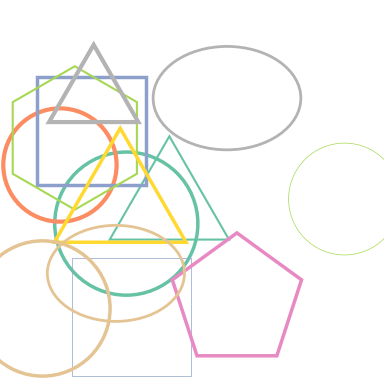[{"shape": "triangle", "thickness": 1.5, "radius": 0.89, "center": [0.44, 0.467]}, {"shape": "circle", "thickness": 2.5, "radius": 0.93, "center": [0.328, 0.419]}, {"shape": "circle", "thickness": 3, "radius": 0.74, "center": [0.156, 0.571]}, {"shape": "square", "thickness": 0.5, "radius": 0.77, "center": [0.341, 0.177]}, {"shape": "square", "thickness": 2.5, "radius": 0.7, "center": [0.238, 0.659]}, {"shape": "pentagon", "thickness": 2.5, "radius": 0.88, "center": [0.615, 0.219]}, {"shape": "hexagon", "thickness": 1.5, "radius": 0.93, "center": [0.194, 0.642]}, {"shape": "circle", "thickness": 0.5, "radius": 0.73, "center": [0.895, 0.483]}, {"shape": "triangle", "thickness": 2.5, "radius": 0.99, "center": [0.312, 0.469]}, {"shape": "oval", "thickness": 2, "radius": 0.89, "center": [0.301, 0.29]}, {"shape": "circle", "thickness": 2.5, "radius": 0.88, "center": [0.11, 0.199]}, {"shape": "triangle", "thickness": 3, "radius": 0.67, "center": [0.243, 0.75]}, {"shape": "oval", "thickness": 2, "radius": 0.96, "center": [0.59, 0.745]}]